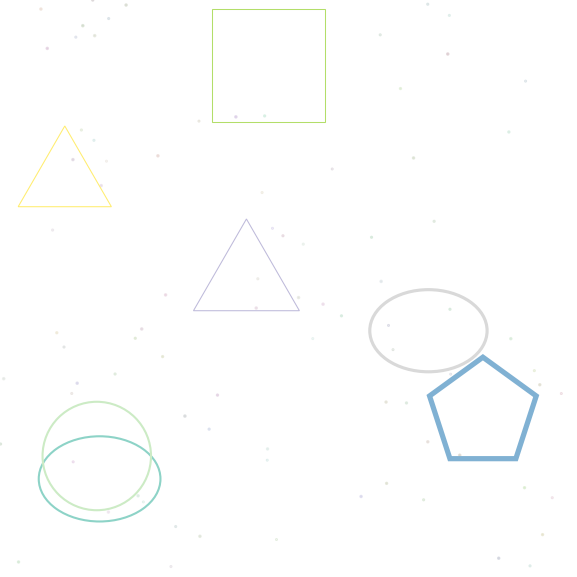[{"shape": "oval", "thickness": 1, "radius": 0.53, "center": [0.172, 0.17]}, {"shape": "triangle", "thickness": 0.5, "radius": 0.53, "center": [0.427, 0.514]}, {"shape": "pentagon", "thickness": 2.5, "radius": 0.49, "center": [0.836, 0.283]}, {"shape": "square", "thickness": 0.5, "radius": 0.49, "center": [0.465, 0.886]}, {"shape": "oval", "thickness": 1.5, "radius": 0.51, "center": [0.742, 0.426]}, {"shape": "circle", "thickness": 1, "radius": 0.47, "center": [0.168, 0.21]}, {"shape": "triangle", "thickness": 0.5, "radius": 0.47, "center": [0.112, 0.688]}]